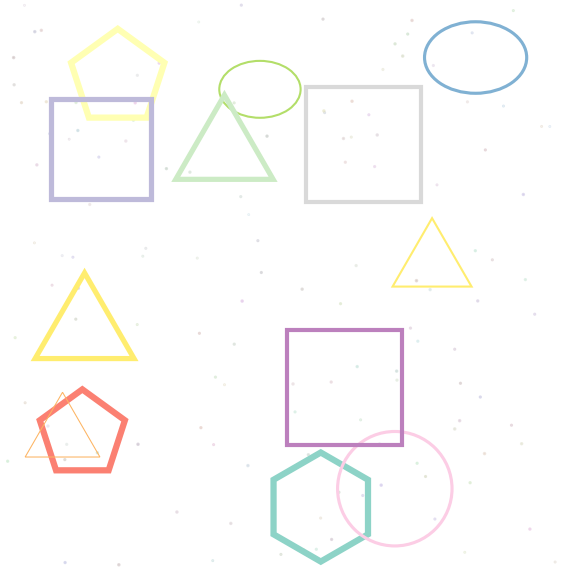[{"shape": "hexagon", "thickness": 3, "radius": 0.47, "center": [0.555, 0.121]}, {"shape": "pentagon", "thickness": 3, "radius": 0.42, "center": [0.204, 0.864]}, {"shape": "square", "thickness": 2.5, "radius": 0.43, "center": [0.175, 0.742]}, {"shape": "pentagon", "thickness": 3, "radius": 0.39, "center": [0.143, 0.247]}, {"shape": "oval", "thickness": 1.5, "radius": 0.44, "center": [0.824, 0.9]}, {"shape": "triangle", "thickness": 0.5, "radius": 0.37, "center": [0.108, 0.245]}, {"shape": "oval", "thickness": 1, "radius": 0.35, "center": [0.45, 0.844]}, {"shape": "circle", "thickness": 1.5, "radius": 0.5, "center": [0.684, 0.153]}, {"shape": "square", "thickness": 2, "radius": 0.5, "center": [0.63, 0.749]}, {"shape": "square", "thickness": 2, "radius": 0.5, "center": [0.597, 0.328]}, {"shape": "triangle", "thickness": 2.5, "radius": 0.49, "center": [0.389, 0.737]}, {"shape": "triangle", "thickness": 1, "radius": 0.39, "center": [0.748, 0.542]}, {"shape": "triangle", "thickness": 2.5, "radius": 0.49, "center": [0.146, 0.428]}]